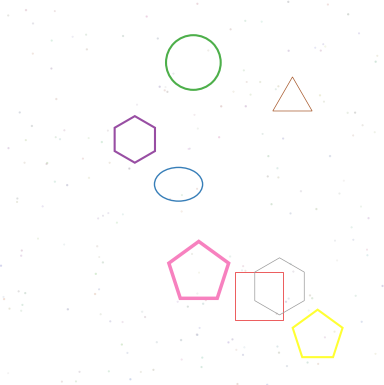[{"shape": "square", "thickness": 0.5, "radius": 0.31, "center": [0.673, 0.232]}, {"shape": "oval", "thickness": 1, "radius": 0.31, "center": [0.464, 0.521]}, {"shape": "circle", "thickness": 1.5, "radius": 0.36, "center": [0.502, 0.838]}, {"shape": "hexagon", "thickness": 1.5, "radius": 0.3, "center": [0.35, 0.638]}, {"shape": "pentagon", "thickness": 1.5, "radius": 0.34, "center": [0.825, 0.127]}, {"shape": "triangle", "thickness": 0.5, "radius": 0.29, "center": [0.76, 0.741]}, {"shape": "pentagon", "thickness": 2.5, "radius": 0.41, "center": [0.516, 0.291]}, {"shape": "hexagon", "thickness": 0.5, "radius": 0.37, "center": [0.726, 0.256]}]